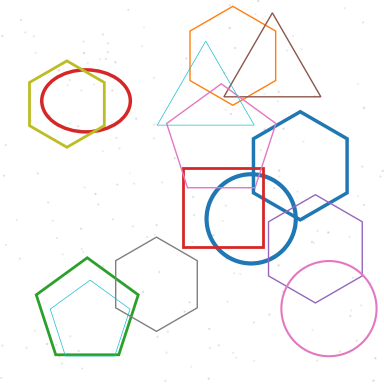[{"shape": "circle", "thickness": 3, "radius": 0.58, "center": [0.652, 0.432]}, {"shape": "hexagon", "thickness": 2.5, "radius": 0.7, "center": [0.78, 0.569]}, {"shape": "hexagon", "thickness": 1, "radius": 0.64, "center": [0.605, 0.855]}, {"shape": "pentagon", "thickness": 2, "radius": 0.7, "center": [0.227, 0.191]}, {"shape": "oval", "thickness": 2.5, "radius": 0.58, "center": [0.223, 0.738]}, {"shape": "square", "thickness": 2, "radius": 0.52, "center": [0.579, 0.461]}, {"shape": "hexagon", "thickness": 1, "radius": 0.7, "center": [0.819, 0.354]}, {"shape": "triangle", "thickness": 1, "radius": 0.73, "center": [0.707, 0.821]}, {"shape": "pentagon", "thickness": 1, "radius": 0.75, "center": [0.575, 0.633]}, {"shape": "circle", "thickness": 1.5, "radius": 0.62, "center": [0.854, 0.198]}, {"shape": "hexagon", "thickness": 1, "radius": 0.61, "center": [0.406, 0.262]}, {"shape": "hexagon", "thickness": 2, "radius": 0.56, "center": [0.174, 0.73]}, {"shape": "pentagon", "thickness": 0.5, "radius": 0.54, "center": [0.234, 0.164]}, {"shape": "triangle", "thickness": 0.5, "radius": 0.73, "center": [0.534, 0.748]}]